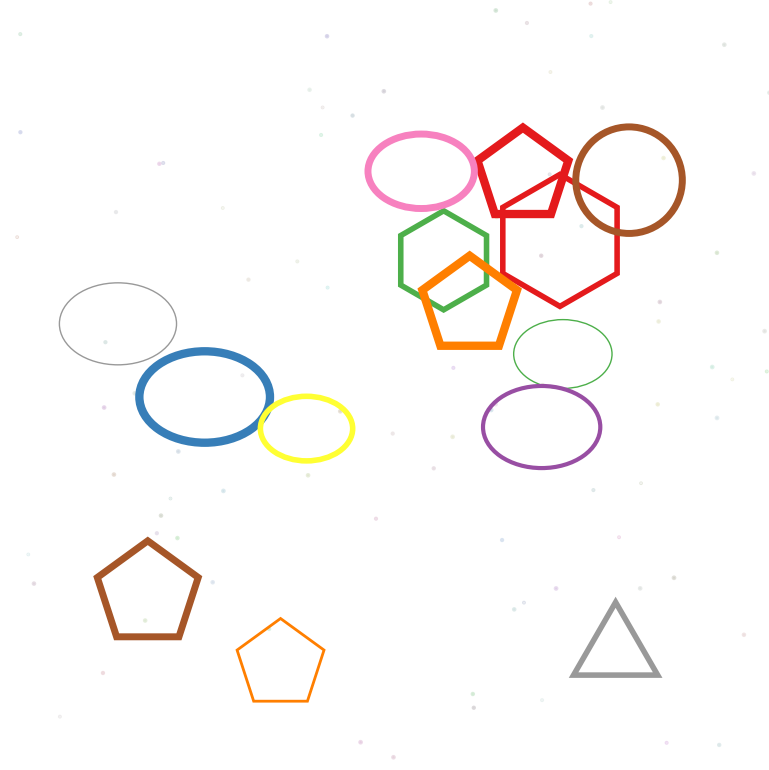[{"shape": "pentagon", "thickness": 3, "radius": 0.31, "center": [0.679, 0.772]}, {"shape": "hexagon", "thickness": 2, "radius": 0.43, "center": [0.727, 0.688]}, {"shape": "oval", "thickness": 3, "radius": 0.42, "center": [0.266, 0.484]}, {"shape": "oval", "thickness": 0.5, "radius": 0.32, "center": [0.731, 0.54]}, {"shape": "hexagon", "thickness": 2, "radius": 0.32, "center": [0.576, 0.662]}, {"shape": "oval", "thickness": 1.5, "radius": 0.38, "center": [0.703, 0.445]}, {"shape": "pentagon", "thickness": 1, "radius": 0.3, "center": [0.364, 0.137]}, {"shape": "pentagon", "thickness": 3, "radius": 0.32, "center": [0.61, 0.603]}, {"shape": "oval", "thickness": 2, "radius": 0.3, "center": [0.398, 0.443]}, {"shape": "circle", "thickness": 2.5, "radius": 0.35, "center": [0.817, 0.766]}, {"shape": "pentagon", "thickness": 2.5, "radius": 0.34, "center": [0.192, 0.229]}, {"shape": "oval", "thickness": 2.5, "radius": 0.35, "center": [0.547, 0.778]}, {"shape": "triangle", "thickness": 2, "radius": 0.32, "center": [0.8, 0.155]}, {"shape": "oval", "thickness": 0.5, "radius": 0.38, "center": [0.153, 0.579]}]